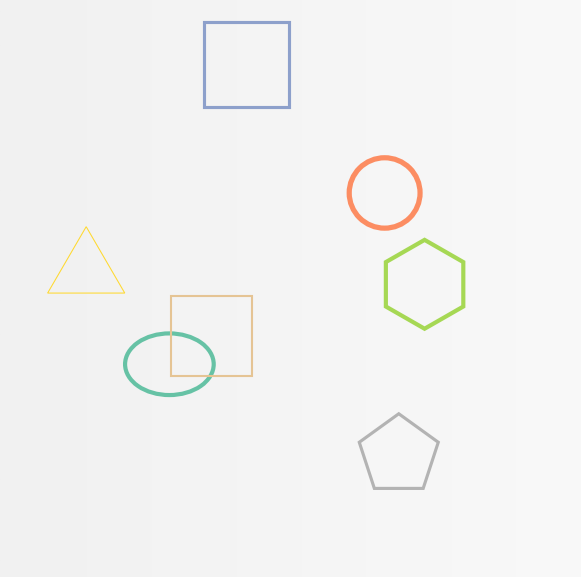[{"shape": "oval", "thickness": 2, "radius": 0.38, "center": [0.291, 0.368]}, {"shape": "circle", "thickness": 2.5, "radius": 0.3, "center": [0.662, 0.665]}, {"shape": "square", "thickness": 1.5, "radius": 0.37, "center": [0.424, 0.887]}, {"shape": "hexagon", "thickness": 2, "radius": 0.38, "center": [0.73, 0.507]}, {"shape": "triangle", "thickness": 0.5, "radius": 0.38, "center": [0.148, 0.53]}, {"shape": "square", "thickness": 1, "radius": 0.35, "center": [0.364, 0.417]}, {"shape": "pentagon", "thickness": 1.5, "radius": 0.36, "center": [0.686, 0.211]}]